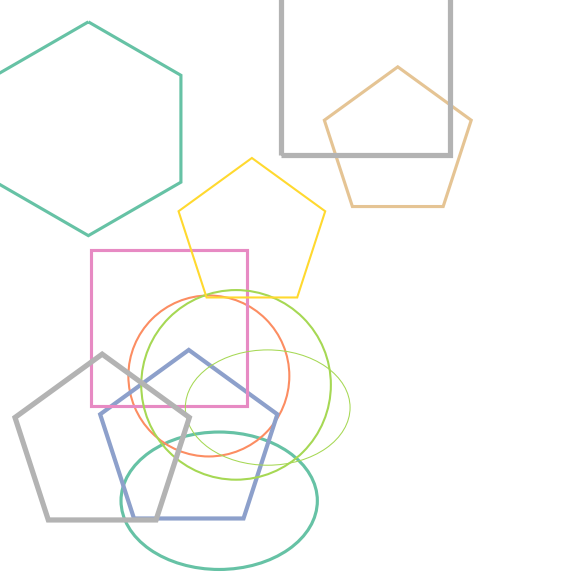[{"shape": "hexagon", "thickness": 1.5, "radius": 0.93, "center": [0.153, 0.776]}, {"shape": "oval", "thickness": 1.5, "radius": 0.85, "center": [0.38, 0.132]}, {"shape": "circle", "thickness": 1, "radius": 0.7, "center": [0.362, 0.348]}, {"shape": "pentagon", "thickness": 2, "radius": 0.81, "center": [0.327, 0.232]}, {"shape": "square", "thickness": 1.5, "radius": 0.68, "center": [0.293, 0.431]}, {"shape": "circle", "thickness": 1, "radius": 0.82, "center": [0.409, 0.333]}, {"shape": "oval", "thickness": 0.5, "radius": 0.71, "center": [0.464, 0.293]}, {"shape": "pentagon", "thickness": 1, "radius": 0.67, "center": [0.436, 0.592]}, {"shape": "pentagon", "thickness": 1.5, "radius": 0.67, "center": [0.689, 0.75]}, {"shape": "square", "thickness": 2.5, "radius": 0.73, "center": [0.633, 0.877]}, {"shape": "pentagon", "thickness": 2.5, "radius": 0.79, "center": [0.177, 0.227]}]